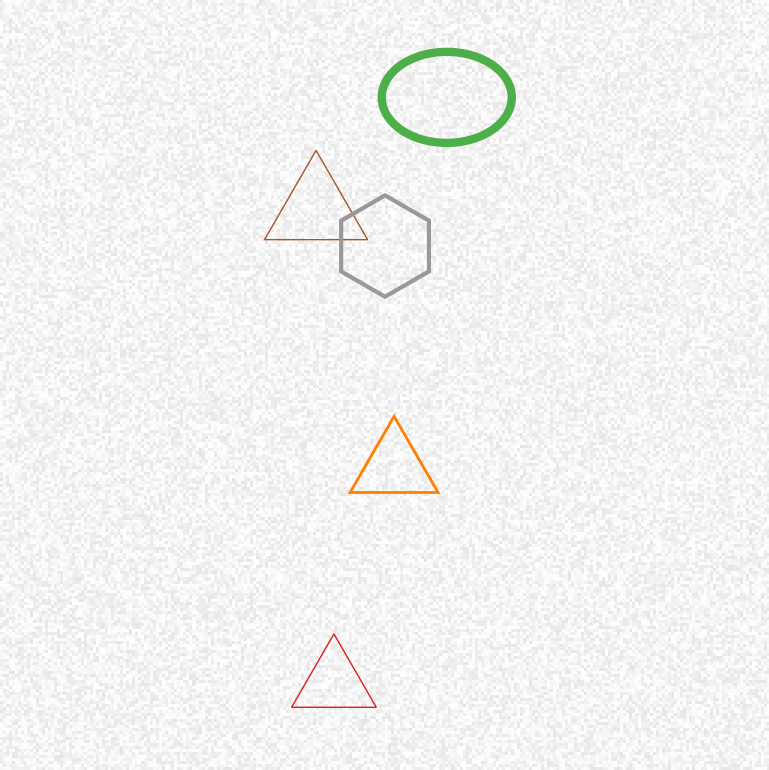[{"shape": "triangle", "thickness": 0.5, "radius": 0.32, "center": [0.434, 0.113]}, {"shape": "oval", "thickness": 3, "radius": 0.42, "center": [0.58, 0.874]}, {"shape": "triangle", "thickness": 1, "radius": 0.33, "center": [0.512, 0.393]}, {"shape": "triangle", "thickness": 0.5, "radius": 0.39, "center": [0.41, 0.727]}, {"shape": "hexagon", "thickness": 1.5, "radius": 0.33, "center": [0.5, 0.68]}]